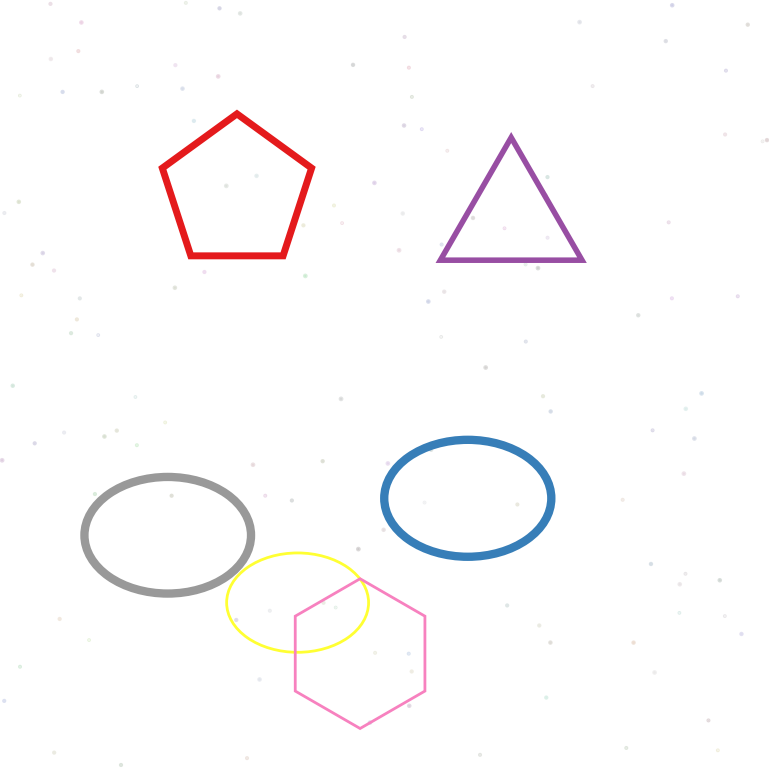[{"shape": "pentagon", "thickness": 2.5, "radius": 0.51, "center": [0.308, 0.75]}, {"shape": "oval", "thickness": 3, "radius": 0.54, "center": [0.607, 0.353]}, {"shape": "triangle", "thickness": 2, "radius": 0.53, "center": [0.664, 0.715]}, {"shape": "oval", "thickness": 1, "radius": 0.46, "center": [0.387, 0.217]}, {"shape": "hexagon", "thickness": 1, "radius": 0.49, "center": [0.468, 0.151]}, {"shape": "oval", "thickness": 3, "radius": 0.54, "center": [0.218, 0.305]}]